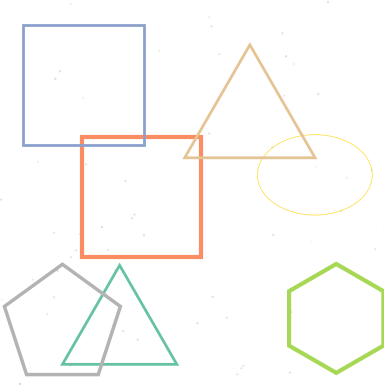[{"shape": "triangle", "thickness": 2, "radius": 0.86, "center": [0.311, 0.139]}, {"shape": "square", "thickness": 3, "radius": 0.77, "center": [0.367, 0.488]}, {"shape": "square", "thickness": 2, "radius": 0.78, "center": [0.217, 0.779]}, {"shape": "hexagon", "thickness": 3, "radius": 0.71, "center": [0.873, 0.173]}, {"shape": "oval", "thickness": 0.5, "radius": 0.75, "center": [0.818, 0.546]}, {"shape": "triangle", "thickness": 2, "radius": 0.98, "center": [0.649, 0.688]}, {"shape": "pentagon", "thickness": 2.5, "radius": 0.79, "center": [0.162, 0.155]}]